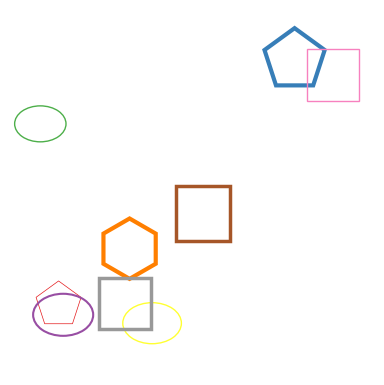[{"shape": "pentagon", "thickness": 0.5, "radius": 0.31, "center": [0.152, 0.209]}, {"shape": "pentagon", "thickness": 3, "radius": 0.41, "center": [0.765, 0.845]}, {"shape": "oval", "thickness": 1, "radius": 0.33, "center": [0.105, 0.678]}, {"shape": "oval", "thickness": 1.5, "radius": 0.39, "center": [0.164, 0.182]}, {"shape": "hexagon", "thickness": 3, "radius": 0.39, "center": [0.337, 0.354]}, {"shape": "oval", "thickness": 1, "radius": 0.38, "center": [0.395, 0.161]}, {"shape": "square", "thickness": 2.5, "radius": 0.36, "center": [0.527, 0.446]}, {"shape": "square", "thickness": 1, "radius": 0.34, "center": [0.864, 0.804]}, {"shape": "square", "thickness": 2.5, "radius": 0.33, "center": [0.325, 0.212]}]